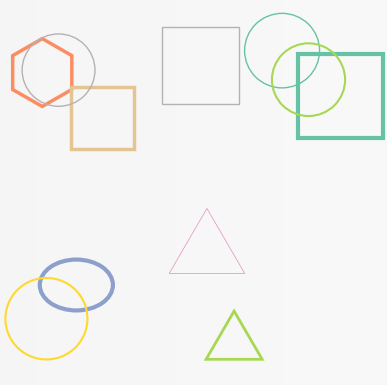[{"shape": "circle", "thickness": 1, "radius": 0.48, "center": [0.728, 0.869]}, {"shape": "square", "thickness": 3, "radius": 0.55, "center": [0.878, 0.75]}, {"shape": "hexagon", "thickness": 2.5, "radius": 0.44, "center": [0.109, 0.812]}, {"shape": "oval", "thickness": 3, "radius": 0.47, "center": [0.197, 0.26]}, {"shape": "triangle", "thickness": 0.5, "radius": 0.56, "center": [0.534, 0.346]}, {"shape": "triangle", "thickness": 2, "radius": 0.42, "center": [0.604, 0.108]}, {"shape": "circle", "thickness": 1.5, "radius": 0.47, "center": [0.796, 0.793]}, {"shape": "circle", "thickness": 1.5, "radius": 0.53, "center": [0.12, 0.172]}, {"shape": "square", "thickness": 2.5, "radius": 0.4, "center": [0.264, 0.695]}, {"shape": "square", "thickness": 1, "radius": 0.5, "center": [0.518, 0.831]}, {"shape": "circle", "thickness": 1, "radius": 0.47, "center": [0.151, 0.818]}]